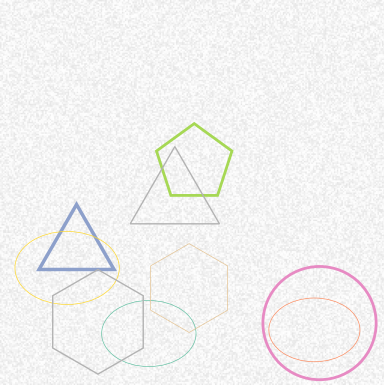[{"shape": "oval", "thickness": 0.5, "radius": 0.61, "center": [0.387, 0.134]}, {"shape": "oval", "thickness": 0.5, "radius": 0.59, "center": [0.817, 0.143]}, {"shape": "triangle", "thickness": 2.5, "radius": 0.56, "center": [0.199, 0.356]}, {"shape": "circle", "thickness": 2, "radius": 0.74, "center": [0.83, 0.161]}, {"shape": "pentagon", "thickness": 2, "radius": 0.52, "center": [0.504, 0.576]}, {"shape": "oval", "thickness": 0.5, "radius": 0.68, "center": [0.174, 0.304]}, {"shape": "hexagon", "thickness": 0.5, "radius": 0.58, "center": [0.491, 0.252]}, {"shape": "hexagon", "thickness": 1, "radius": 0.68, "center": [0.254, 0.164]}, {"shape": "triangle", "thickness": 1, "radius": 0.67, "center": [0.454, 0.486]}]